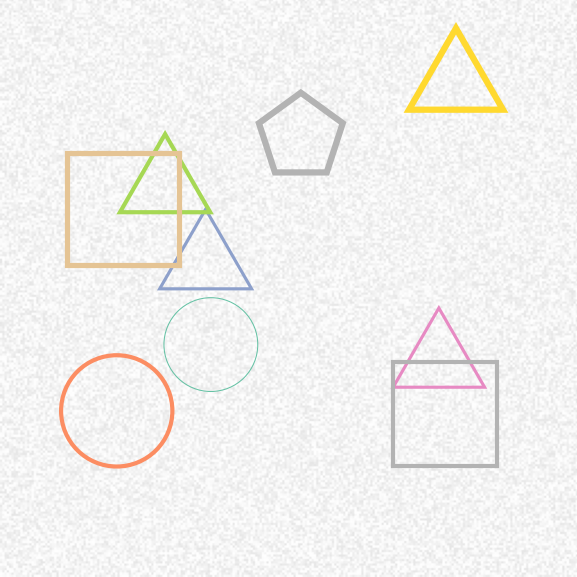[{"shape": "circle", "thickness": 0.5, "radius": 0.41, "center": [0.365, 0.402]}, {"shape": "circle", "thickness": 2, "radius": 0.48, "center": [0.202, 0.288]}, {"shape": "triangle", "thickness": 1.5, "radius": 0.46, "center": [0.356, 0.545]}, {"shape": "triangle", "thickness": 1.5, "radius": 0.46, "center": [0.76, 0.374]}, {"shape": "triangle", "thickness": 2, "radius": 0.45, "center": [0.286, 0.677]}, {"shape": "triangle", "thickness": 3, "radius": 0.47, "center": [0.79, 0.856]}, {"shape": "square", "thickness": 2.5, "radius": 0.48, "center": [0.213, 0.637]}, {"shape": "pentagon", "thickness": 3, "radius": 0.38, "center": [0.521, 0.762]}, {"shape": "square", "thickness": 2, "radius": 0.45, "center": [0.771, 0.283]}]